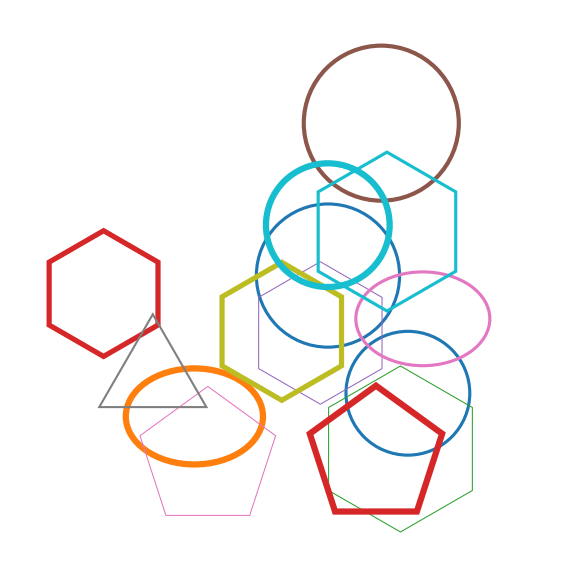[{"shape": "circle", "thickness": 1.5, "radius": 0.54, "center": [0.706, 0.318]}, {"shape": "circle", "thickness": 1.5, "radius": 0.62, "center": [0.568, 0.522]}, {"shape": "oval", "thickness": 3, "radius": 0.59, "center": [0.337, 0.278]}, {"shape": "hexagon", "thickness": 0.5, "radius": 0.72, "center": [0.693, 0.222]}, {"shape": "pentagon", "thickness": 3, "radius": 0.6, "center": [0.651, 0.211]}, {"shape": "hexagon", "thickness": 2.5, "radius": 0.54, "center": [0.179, 0.491]}, {"shape": "hexagon", "thickness": 0.5, "radius": 0.62, "center": [0.555, 0.423]}, {"shape": "circle", "thickness": 2, "radius": 0.67, "center": [0.66, 0.786]}, {"shape": "pentagon", "thickness": 0.5, "radius": 0.62, "center": [0.36, 0.207]}, {"shape": "oval", "thickness": 1.5, "radius": 0.58, "center": [0.732, 0.447]}, {"shape": "triangle", "thickness": 1, "radius": 0.54, "center": [0.265, 0.348]}, {"shape": "hexagon", "thickness": 2.5, "radius": 0.6, "center": [0.488, 0.425]}, {"shape": "hexagon", "thickness": 1.5, "radius": 0.69, "center": [0.67, 0.598]}, {"shape": "circle", "thickness": 3, "radius": 0.54, "center": [0.568, 0.609]}]